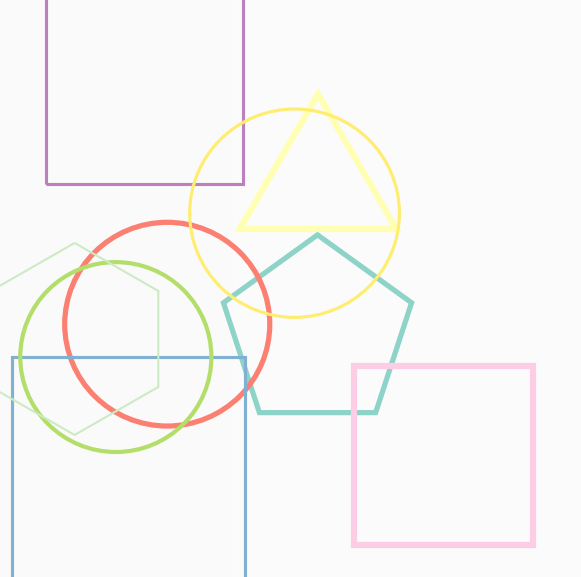[{"shape": "pentagon", "thickness": 2.5, "radius": 0.85, "center": [0.546, 0.422]}, {"shape": "triangle", "thickness": 3, "radius": 0.78, "center": [0.547, 0.68]}, {"shape": "circle", "thickness": 2.5, "radius": 0.88, "center": [0.288, 0.438]}, {"shape": "square", "thickness": 1.5, "radius": 1.0, "center": [0.221, 0.18]}, {"shape": "circle", "thickness": 2, "radius": 0.82, "center": [0.199, 0.381]}, {"shape": "square", "thickness": 3, "radius": 0.77, "center": [0.763, 0.21]}, {"shape": "square", "thickness": 1.5, "radius": 0.85, "center": [0.249, 0.85]}, {"shape": "hexagon", "thickness": 1, "radius": 0.83, "center": [0.128, 0.412]}, {"shape": "circle", "thickness": 1.5, "radius": 0.9, "center": [0.507, 0.63]}]